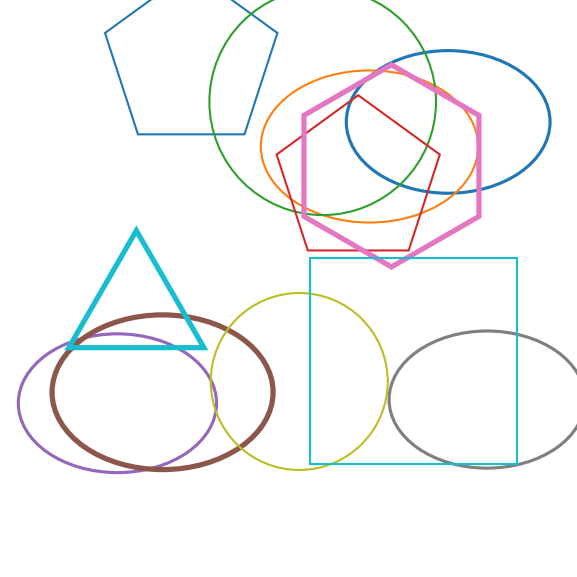[{"shape": "pentagon", "thickness": 1, "radius": 0.78, "center": [0.331, 0.894]}, {"shape": "oval", "thickness": 1.5, "radius": 0.88, "center": [0.776, 0.788]}, {"shape": "oval", "thickness": 1, "radius": 0.94, "center": [0.64, 0.745]}, {"shape": "circle", "thickness": 1, "radius": 0.98, "center": [0.559, 0.823]}, {"shape": "pentagon", "thickness": 1, "radius": 0.74, "center": [0.62, 0.686]}, {"shape": "oval", "thickness": 1.5, "radius": 0.86, "center": [0.203, 0.301]}, {"shape": "oval", "thickness": 2.5, "radius": 0.96, "center": [0.281, 0.32]}, {"shape": "hexagon", "thickness": 2.5, "radius": 0.87, "center": [0.678, 0.712]}, {"shape": "oval", "thickness": 1.5, "radius": 0.85, "center": [0.843, 0.307]}, {"shape": "circle", "thickness": 1, "radius": 0.77, "center": [0.518, 0.339]}, {"shape": "square", "thickness": 1, "radius": 0.9, "center": [0.716, 0.374]}, {"shape": "triangle", "thickness": 2.5, "radius": 0.68, "center": [0.236, 0.465]}]